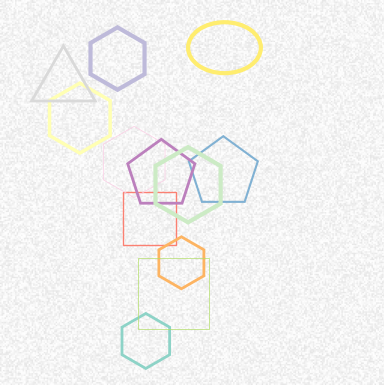[{"shape": "hexagon", "thickness": 2, "radius": 0.36, "center": [0.379, 0.114]}, {"shape": "hexagon", "thickness": 2.5, "radius": 0.45, "center": [0.207, 0.693]}, {"shape": "hexagon", "thickness": 3, "radius": 0.41, "center": [0.305, 0.848]}, {"shape": "square", "thickness": 1, "radius": 0.35, "center": [0.388, 0.432]}, {"shape": "pentagon", "thickness": 1.5, "radius": 0.47, "center": [0.58, 0.552]}, {"shape": "hexagon", "thickness": 2, "radius": 0.34, "center": [0.471, 0.317]}, {"shape": "square", "thickness": 0.5, "radius": 0.46, "center": [0.45, 0.238]}, {"shape": "hexagon", "thickness": 0.5, "radius": 0.46, "center": [0.348, 0.579]}, {"shape": "triangle", "thickness": 2, "radius": 0.48, "center": [0.165, 0.785]}, {"shape": "pentagon", "thickness": 2, "radius": 0.46, "center": [0.419, 0.546]}, {"shape": "hexagon", "thickness": 3, "radius": 0.49, "center": [0.488, 0.52]}, {"shape": "oval", "thickness": 3, "radius": 0.47, "center": [0.583, 0.876]}]